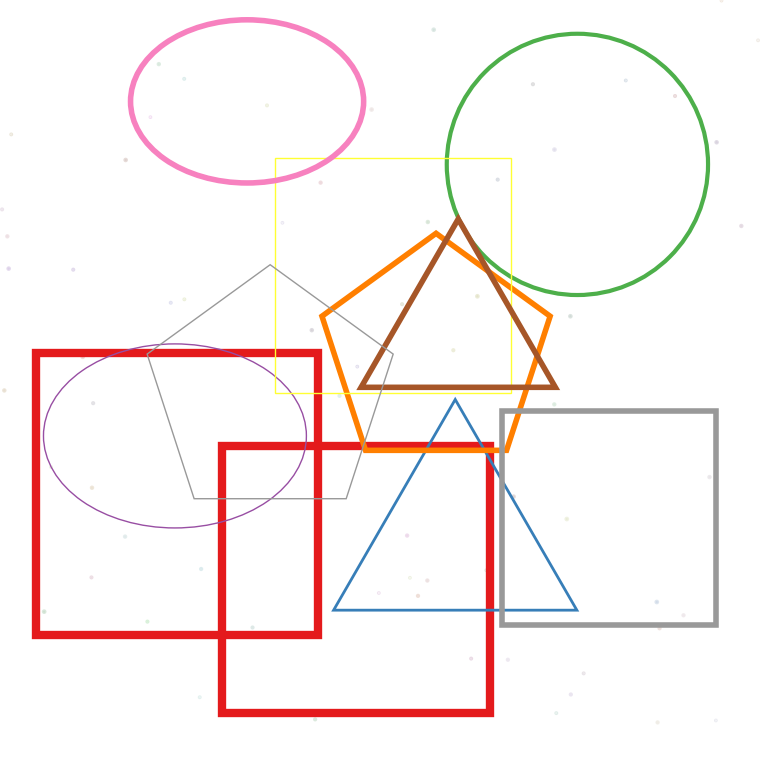[{"shape": "square", "thickness": 3, "radius": 0.87, "center": [0.462, 0.248]}, {"shape": "square", "thickness": 3, "radius": 0.92, "center": [0.23, 0.358]}, {"shape": "triangle", "thickness": 1, "radius": 0.91, "center": [0.591, 0.299]}, {"shape": "circle", "thickness": 1.5, "radius": 0.85, "center": [0.75, 0.787]}, {"shape": "oval", "thickness": 0.5, "radius": 0.85, "center": [0.227, 0.434]}, {"shape": "pentagon", "thickness": 2, "radius": 0.78, "center": [0.566, 0.541]}, {"shape": "square", "thickness": 0.5, "radius": 0.77, "center": [0.51, 0.642]}, {"shape": "triangle", "thickness": 2, "radius": 0.73, "center": [0.595, 0.57]}, {"shape": "oval", "thickness": 2, "radius": 0.76, "center": [0.321, 0.868]}, {"shape": "square", "thickness": 2, "radius": 0.69, "center": [0.791, 0.327]}, {"shape": "pentagon", "thickness": 0.5, "radius": 0.84, "center": [0.351, 0.488]}]